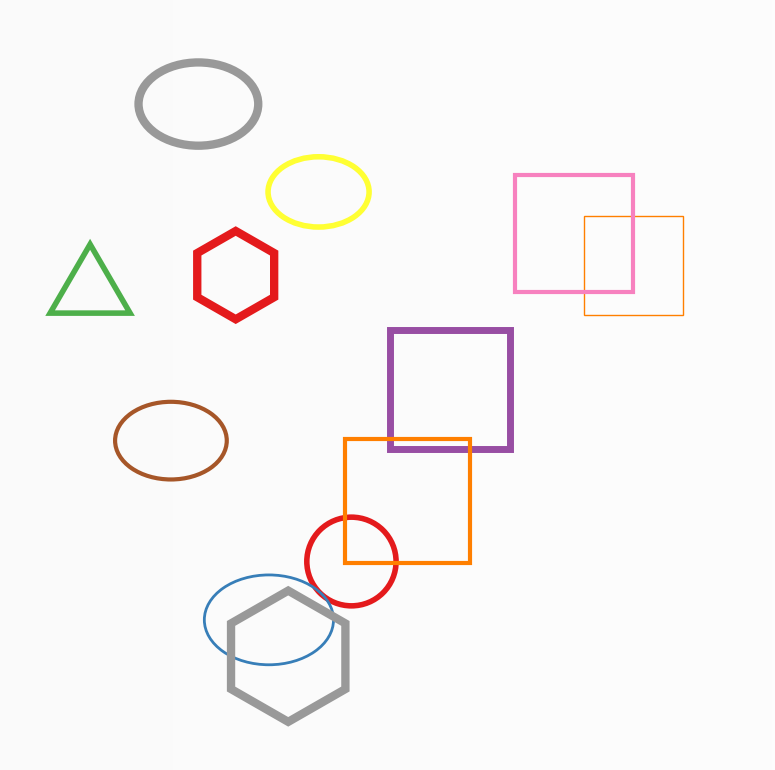[{"shape": "hexagon", "thickness": 3, "radius": 0.29, "center": [0.304, 0.643]}, {"shape": "circle", "thickness": 2, "radius": 0.29, "center": [0.453, 0.271]}, {"shape": "oval", "thickness": 1, "radius": 0.42, "center": [0.347, 0.195]}, {"shape": "triangle", "thickness": 2, "radius": 0.3, "center": [0.116, 0.623]}, {"shape": "square", "thickness": 2.5, "radius": 0.39, "center": [0.581, 0.494]}, {"shape": "square", "thickness": 1.5, "radius": 0.4, "center": [0.525, 0.349]}, {"shape": "square", "thickness": 0.5, "radius": 0.32, "center": [0.818, 0.656]}, {"shape": "oval", "thickness": 2, "radius": 0.33, "center": [0.411, 0.751]}, {"shape": "oval", "thickness": 1.5, "radius": 0.36, "center": [0.221, 0.428]}, {"shape": "square", "thickness": 1.5, "radius": 0.38, "center": [0.741, 0.697]}, {"shape": "hexagon", "thickness": 3, "radius": 0.43, "center": [0.372, 0.148]}, {"shape": "oval", "thickness": 3, "radius": 0.39, "center": [0.256, 0.865]}]